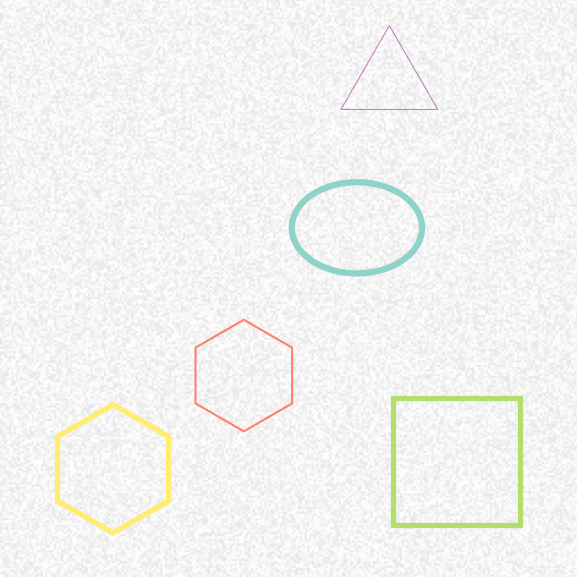[{"shape": "oval", "thickness": 3, "radius": 0.56, "center": [0.618, 0.605]}, {"shape": "hexagon", "thickness": 1, "radius": 0.48, "center": [0.422, 0.349]}, {"shape": "square", "thickness": 2.5, "radius": 0.55, "center": [0.79, 0.201]}, {"shape": "triangle", "thickness": 0.5, "radius": 0.48, "center": [0.674, 0.858]}, {"shape": "hexagon", "thickness": 2.5, "radius": 0.56, "center": [0.196, 0.187]}]